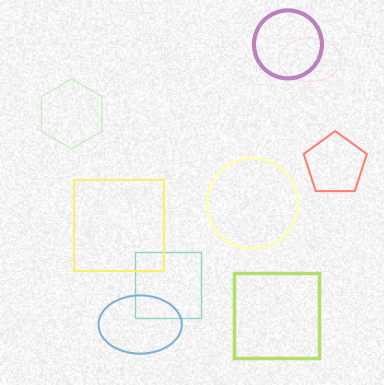[{"shape": "square", "thickness": 1, "radius": 0.43, "center": [0.437, 0.26]}, {"shape": "circle", "thickness": 2, "radius": 0.59, "center": [0.656, 0.472]}, {"shape": "pentagon", "thickness": 1.5, "radius": 0.43, "center": [0.871, 0.573]}, {"shape": "oval", "thickness": 1.5, "radius": 0.54, "center": [0.364, 0.157]}, {"shape": "square", "thickness": 2.5, "radius": 0.55, "center": [0.719, 0.18]}, {"shape": "oval", "thickness": 0.5, "radius": 0.4, "center": [0.805, 0.844]}, {"shape": "circle", "thickness": 3, "radius": 0.44, "center": [0.748, 0.885]}, {"shape": "hexagon", "thickness": 1, "radius": 0.45, "center": [0.186, 0.704]}, {"shape": "square", "thickness": 1.5, "radius": 0.59, "center": [0.309, 0.415]}]